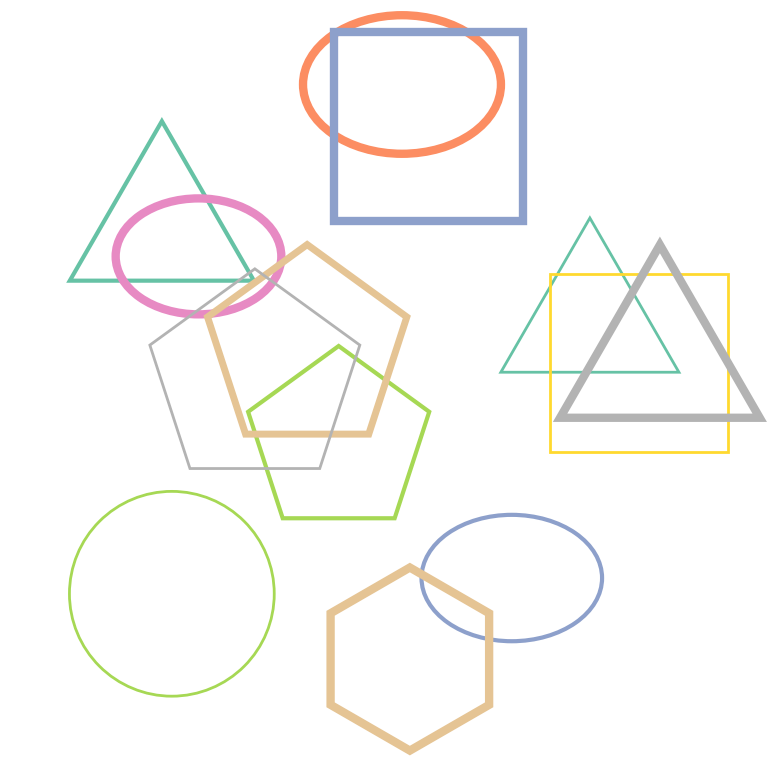[{"shape": "triangle", "thickness": 1.5, "radius": 0.69, "center": [0.21, 0.705]}, {"shape": "triangle", "thickness": 1, "radius": 0.67, "center": [0.766, 0.583]}, {"shape": "oval", "thickness": 3, "radius": 0.64, "center": [0.522, 0.89]}, {"shape": "square", "thickness": 3, "radius": 0.61, "center": [0.556, 0.836]}, {"shape": "oval", "thickness": 1.5, "radius": 0.59, "center": [0.665, 0.249]}, {"shape": "oval", "thickness": 3, "radius": 0.54, "center": [0.258, 0.667]}, {"shape": "pentagon", "thickness": 1.5, "radius": 0.62, "center": [0.44, 0.427]}, {"shape": "circle", "thickness": 1, "radius": 0.66, "center": [0.223, 0.229]}, {"shape": "square", "thickness": 1, "radius": 0.58, "center": [0.83, 0.528]}, {"shape": "pentagon", "thickness": 2.5, "radius": 0.68, "center": [0.399, 0.546]}, {"shape": "hexagon", "thickness": 3, "radius": 0.59, "center": [0.532, 0.144]}, {"shape": "triangle", "thickness": 3, "radius": 0.75, "center": [0.857, 0.532]}, {"shape": "pentagon", "thickness": 1, "radius": 0.72, "center": [0.331, 0.508]}]